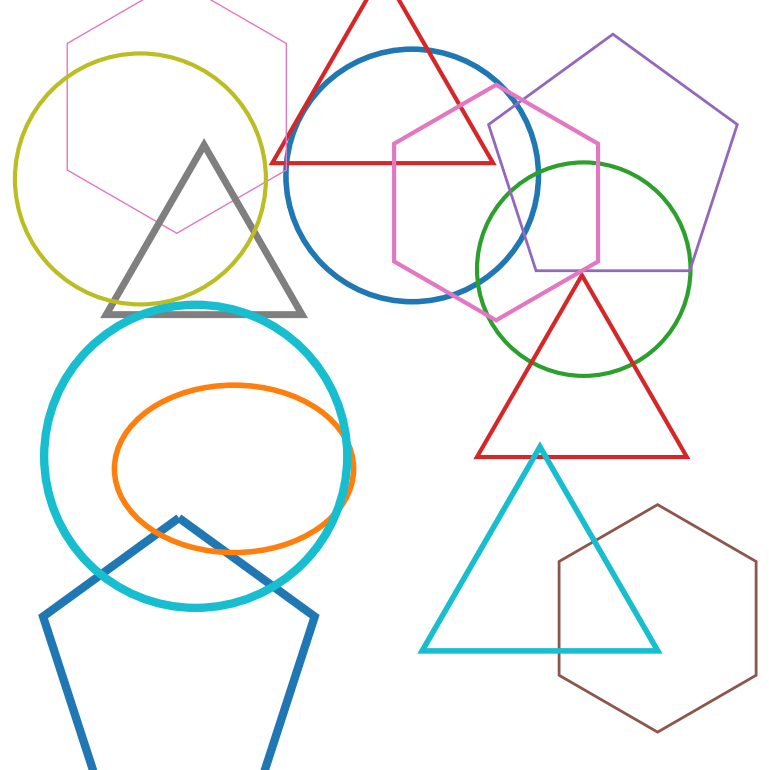[{"shape": "pentagon", "thickness": 3, "radius": 0.93, "center": [0.232, 0.142]}, {"shape": "circle", "thickness": 2, "radius": 0.82, "center": [0.535, 0.772]}, {"shape": "oval", "thickness": 2, "radius": 0.78, "center": [0.304, 0.391]}, {"shape": "circle", "thickness": 1.5, "radius": 0.69, "center": [0.758, 0.65]}, {"shape": "triangle", "thickness": 1.5, "radius": 0.79, "center": [0.756, 0.485]}, {"shape": "triangle", "thickness": 1.5, "radius": 0.83, "center": [0.497, 0.871]}, {"shape": "pentagon", "thickness": 1, "radius": 0.85, "center": [0.796, 0.786]}, {"shape": "hexagon", "thickness": 1, "radius": 0.74, "center": [0.854, 0.197]}, {"shape": "hexagon", "thickness": 0.5, "radius": 0.82, "center": [0.23, 0.861]}, {"shape": "hexagon", "thickness": 1.5, "radius": 0.76, "center": [0.644, 0.737]}, {"shape": "triangle", "thickness": 2.5, "radius": 0.73, "center": [0.265, 0.665]}, {"shape": "circle", "thickness": 1.5, "radius": 0.81, "center": [0.182, 0.768]}, {"shape": "circle", "thickness": 3, "radius": 0.98, "center": [0.254, 0.407]}, {"shape": "triangle", "thickness": 2, "radius": 0.88, "center": [0.701, 0.243]}]